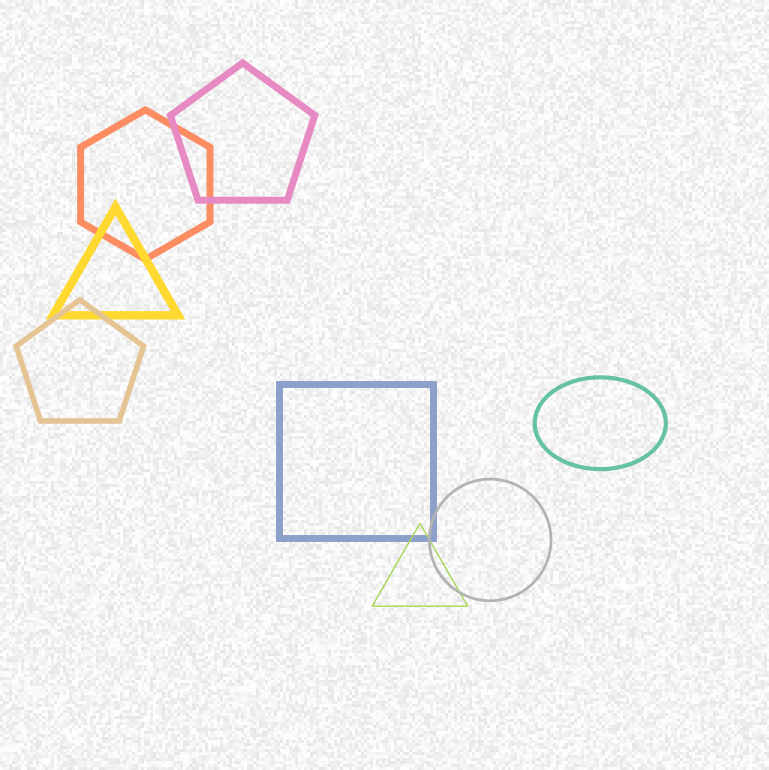[{"shape": "oval", "thickness": 1.5, "radius": 0.43, "center": [0.78, 0.45]}, {"shape": "hexagon", "thickness": 2.5, "radius": 0.49, "center": [0.189, 0.76]}, {"shape": "square", "thickness": 2.5, "radius": 0.5, "center": [0.462, 0.401]}, {"shape": "pentagon", "thickness": 2.5, "radius": 0.49, "center": [0.315, 0.82]}, {"shape": "triangle", "thickness": 0.5, "radius": 0.36, "center": [0.545, 0.249]}, {"shape": "triangle", "thickness": 3, "radius": 0.47, "center": [0.15, 0.637]}, {"shape": "pentagon", "thickness": 2, "radius": 0.43, "center": [0.104, 0.524]}, {"shape": "circle", "thickness": 1, "radius": 0.4, "center": [0.637, 0.299]}]